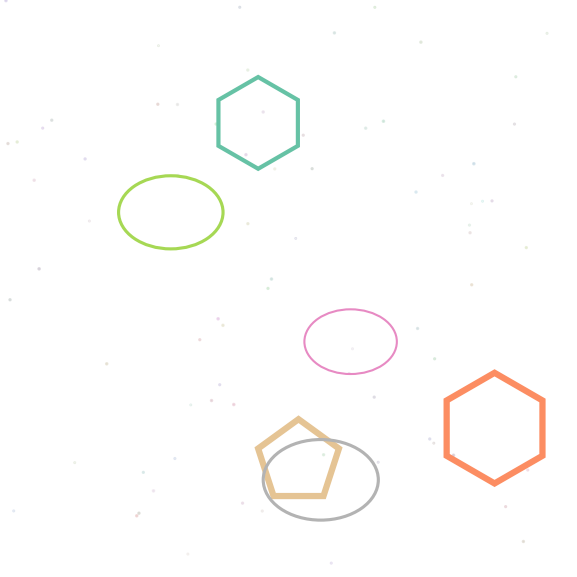[{"shape": "hexagon", "thickness": 2, "radius": 0.4, "center": [0.447, 0.786]}, {"shape": "hexagon", "thickness": 3, "radius": 0.48, "center": [0.856, 0.258]}, {"shape": "oval", "thickness": 1, "radius": 0.4, "center": [0.607, 0.408]}, {"shape": "oval", "thickness": 1.5, "radius": 0.45, "center": [0.296, 0.631]}, {"shape": "pentagon", "thickness": 3, "radius": 0.37, "center": [0.517, 0.2]}, {"shape": "oval", "thickness": 1.5, "radius": 0.5, "center": [0.555, 0.168]}]